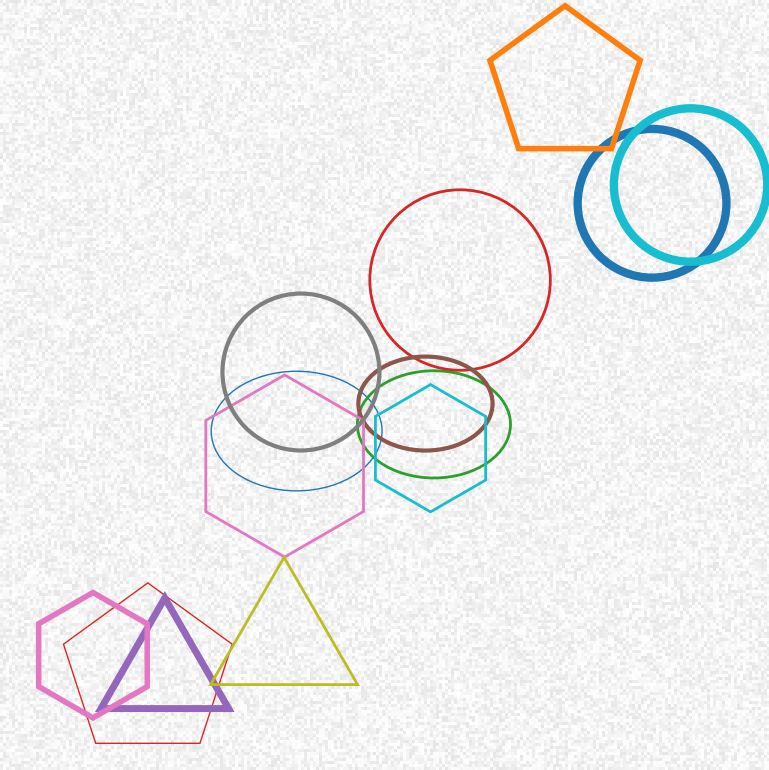[{"shape": "circle", "thickness": 3, "radius": 0.48, "center": [0.847, 0.736]}, {"shape": "oval", "thickness": 0.5, "radius": 0.55, "center": [0.385, 0.44]}, {"shape": "pentagon", "thickness": 2, "radius": 0.51, "center": [0.734, 0.89]}, {"shape": "oval", "thickness": 1, "radius": 0.5, "center": [0.564, 0.449]}, {"shape": "circle", "thickness": 1, "radius": 0.59, "center": [0.597, 0.636]}, {"shape": "pentagon", "thickness": 0.5, "radius": 0.58, "center": [0.192, 0.128]}, {"shape": "triangle", "thickness": 2.5, "radius": 0.48, "center": [0.214, 0.128]}, {"shape": "oval", "thickness": 1.5, "radius": 0.44, "center": [0.553, 0.476]}, {"shape": "hexagon", "thickness": 2, "radius": 0.41, "center": [0.121, 0.149]}, {"shape": "hexagon", "thickness": 1, "radius": 0.59, "center": [0.37, 0.395]}, {"shape": "circle", "thickness": 1.5, "radius": 0.51, "center": [0.391, 0.517]}, {"shape": "triangle", "thickness": 1, "radius": 0.55, "center": [0.369, 0.166]}, {"shape": "circle", "thickness": 3, "radius": 0.5, "center": [0.897, 0.76]}, {"shape": "hexagon", "thickness": 1, "radius": 0.41, "center": [0.559, 0.418]}]